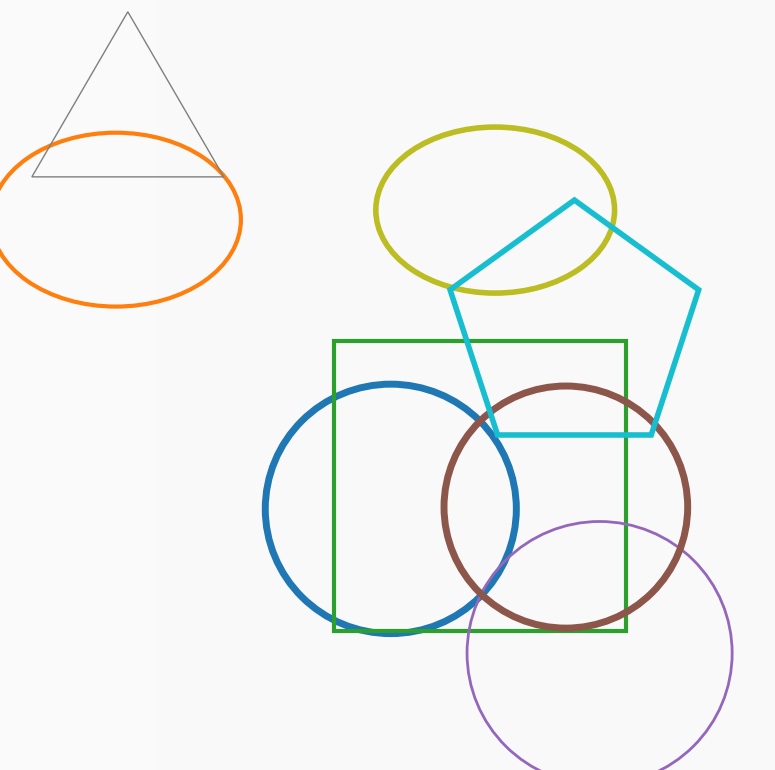[{"shape": "circle", "thickness": 2.5, "radius": 0.81, "center": [0.504, 0.339]}, {"shape": "oval", "thickness": 1.5, "radius": 0.81, "center": [0.15, 0.715]}, {"shape": "square", "thickness": 1.5, "radius": 0.94, "center": [0.619, 0.369]}, {"shape": "circle", "thickness": 1, "radius": 0.86, "center": [0.774, 0.152]}, {"shape": "circle", "thickness": 2.5, "radius": 0.79, "center": [0.73, 0.341]}, {"shape": "triangle", "thickness": 0.5, "radius": 0.71, "center": [0.165, 0.842]}, {"shape": "oval", "thickness": 2, "radius": 0.77, "center": [0.639, 0.727]}, {"shape": "pentagon", "thickness": 2, "radius": 0.84, "center": [0.741, 0.572]}]